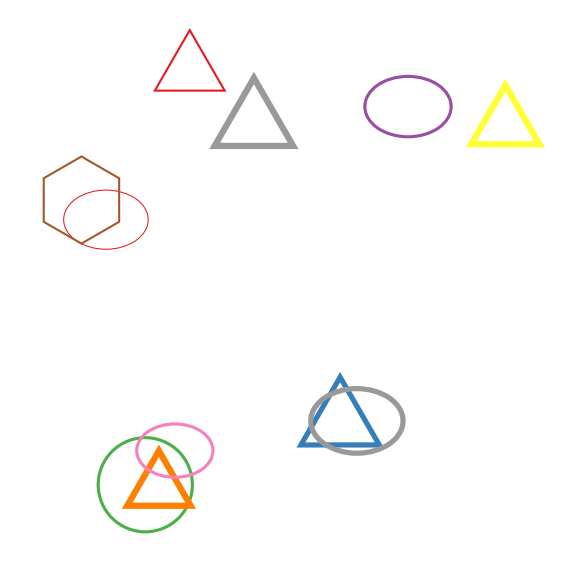[{"shape": "triangle", "thickness": 1, "radius": 0.35, "center": [0.329, 0.877]}, {"shape": "oval", "thickness": 0.5, "radius": 0.37, "center": [0.183, 0.619]}, {"shape": "triangle", "thickness": 2.5, "radius": 0.39, "center": [0.589, 0.268]}, {"shape": "circle", "thickness": 1.5, "radius": 0.41, "center": [0.252, 0.16]}, {"shape": "oval", "thickness": 1.5, "radius": 0.37, "center": [0.706, 0.815]}, {"shape": "triangle", "thickness": 3, "radius": 0.32, "center": [0.275, 0.155]}, {"shape": "triangle", "thickness": 3, "radius": 0.34, "center": [0.875, 0.783]}, {"shape": "hexagon", "thickness": 1, "radius": 0.38, "center": [0.141, 0.653]}, {"shape": "oval", "thickness": 1.5, "radius": 0.33, "center": [0.303, 0.219]}, {"shape": "triangle", "thickness": 3, "radius": 0.39, "center": [0.44, 0.786]}, {"shape": "oval", "thickness": 2.5, "radius": 0.4, "center": [0.618, 0.27]}]